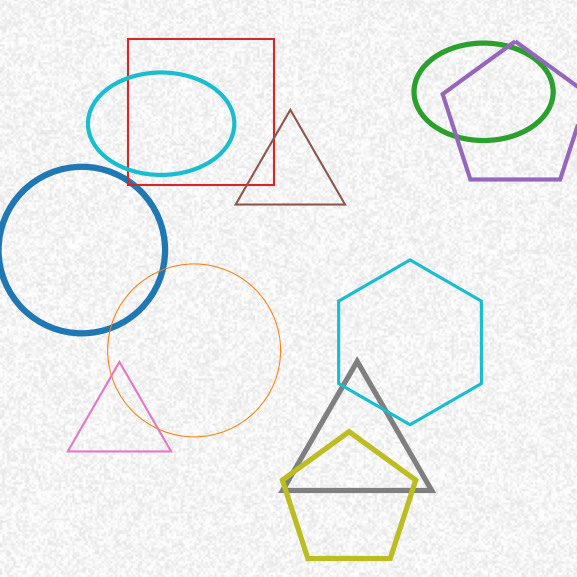[{"shape": "circle", "thickness": 3, "radius": 0.72, "center": [0.142, 0.566]}, {"shape": "circle", "thickness": 0.5, "radius": 0.75, "center": [0.336, 0.392]}, {"shape": "oval", "thickness": 2.5, "radius": 0.6, "center": [0.837, 0.84]}, {"shape": "square", "thickness": 1, "radius": 0.63, "center": [0.348, 0.805]}, {"shape": "pentagon", "thickness": 2, "radius": 0.66, "center": [0.892, 0.795]}, {"shape": "triangle", "thickness": 1, "radius": 0.55, "center": [0.503, 0.7]}, {"shape": "triangle", "thickness": 1, "radius": 0.52, "center": [0.207, 0.269]}, {"shape": "triangle", "thickness": 2.5, "radius": 0.75, "center": [0.618, 0.224]}, {"shape": "pentagon", "thickness": 2.5, "radius": 0.61, "center": [0.604, 0.13]}, {"shape": "hexagon", "thickness": 1.5, "radius": 0.71, "center": [0.71, 0.406]}, {"shape": "oval", "thickness": 2, "radius": 0.63, "center": [0.279, 0.785]}]